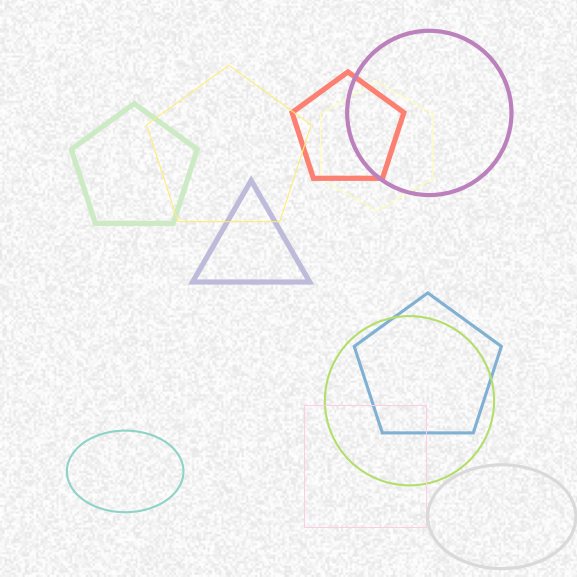[{"shape": "oval", "thickness": 1, "radius": 0.5, "center": [0.217, 0.183]}, {"shape": "hexagon", "thickness": 0.5, "radius": 0.56, "center": [0.652, 0.746]}, {"shape": "triangle", "thickness": 2.5, "radius": 0.59, "center": [0.435, 0.569]}, {"shape": "pentagon", "thickness": 2.5, "radius": 0.51, "center": [0.603, 0.773]}, {"shape": "pentagon", "thickness": 1.5, "radius": 0.67, "center": [0.741, 0.358]}, {"shape": "circle", "thickness": 1, "radius": 0.73, "center": [0.709, 0.305]}, {"shape": "square", "thickness": 0.5, "radius": 0.53, "center": [0.632, 0.192]}, {"shape": "oval", "thickness": 1.5, "radius": 0.64, "center": [0.869, 0.104]}, {"shape": "circle", "thickness": 2, "radius": 0.71, "center": [0.743, 0.804]}, {"shape": "pentagon", "thickness": 2.5, "radius": 0.57, "center": [0.232, 0.705]}, {"shape": "pentagon", "thickness": 0.5, "radius": 0.75, "center": [0.396, 0.736]}]